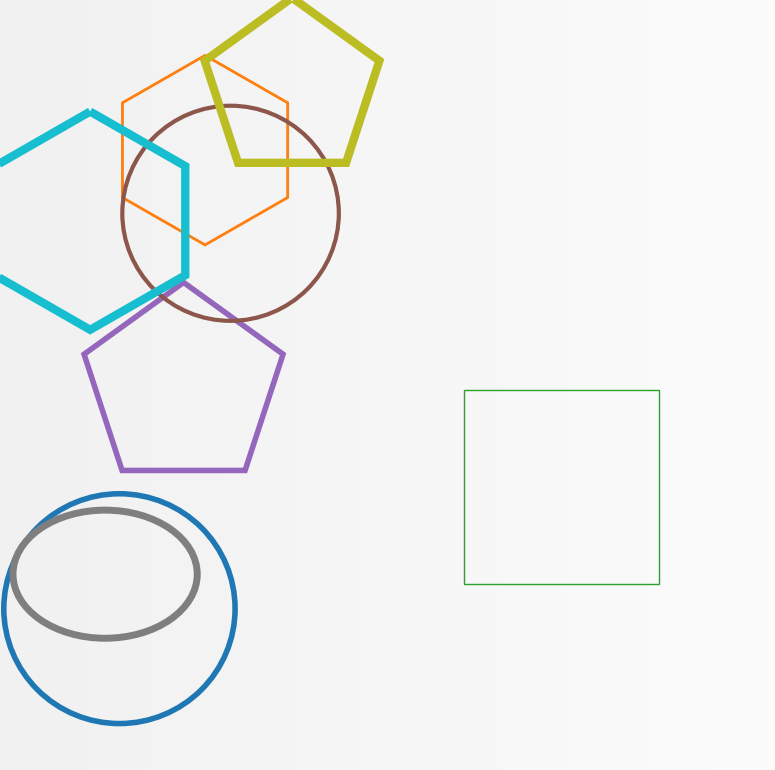[{"shape": "circle", "thickness": 2, "radius": 0.75, "center": [0.154, 0.21]}, {"shape": "hexagon", "thickness": 1, "radius": 0.62, "center": [0.265, 0.805]}, {"shape": "square", "thickness": 0.5, "radius": 0.63, "center": [0.725, 0.368]}, {"shape": "pentagon", "thickness": 2, "radius": 0.67, "center": [0.237, 0.498]}, {"shape": "circle", "thickness": 1.5, "radius": 0.7, "center": [0.298, 0.723]}, {"shape": "oval", "thickness": 2.5, "radius": 0.59, "center": [0.136, 0.254]}, {"shape": "pentagon", "thickness": 3, "radius": 0.59, "center": [0.377, 0.884]}, {"shape": "hexagon", "thickness": 3, "radius": 0.71, "center": [0.116, 0.713]}]